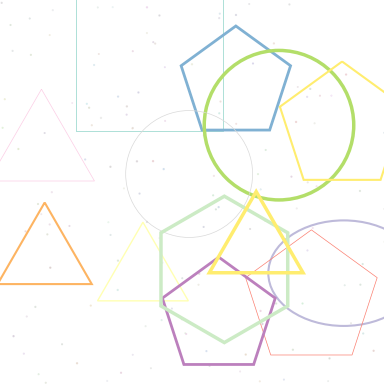[{"shape": "square", "thickness": 0.5, "radius": 0.95, "center": [0.388, 0.849]}, {"shape": "triangle", "thickness": 1, "radius": 0.68, "center": [0.371, 0.287]}, {"shape": "oval", "thickness": 1.5, "radius": 0.98, "center": [0.893, 0.29]}, {"shape": "pentagon", "thickness": 0.5, "radius": 0.9, "center": [0.809, 0.223]}, {"shape": "pentagon", "thickness": 2, "radius": 0.75, "center": [0.613, 0.783]}, {"shape": "triangle", "thickness": 1.5, "radius": 0.71, "center": [0.116, 0.333]}, {"shape": "circle", "thickness": 2.5, "radius": 0.97, "center": [0.725, 0.675]}, {"shape": "triangle", "thickness": 0.5, "radius": 0.79, "center": [0.108, 0.609]}, {"shape": "circle", "thickness": 0.5, "radius": 0.82, "center": [0.491, 0.548]}, {"shape": "pentagon", "thickness": 2, "radius": 0.77, "center": [0.568, 0.178]}, {"shape": "hexagon", "thickness": 2.5, "radius": 0.95, "center": [0.583, 0.3]}, {"shape": "pentagon", "thickness": 1.5, "radius": 0.85, "center": [0.889, 0.67]}, {"shape": "triangle", "thickness": 2.5, "radius": 0.7, "center": [0.665, 0.362]}]